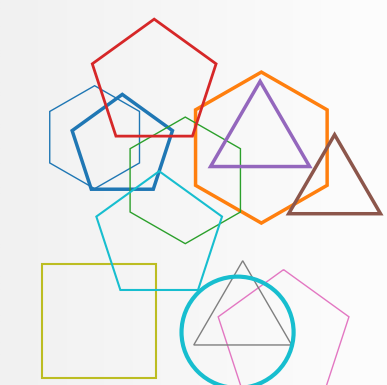[{"shape": "pentagon", "thickness": 2.5, "radius": 0.68, "center": [0.316, 0.619]}, {"shape": "hexagon", "thickness": 1, "radius": 0.67, "center": [0.244, 0.644]}, {"shape": "hexagon", "thickness": 2.5, "radius": 0.98, "center": [0.674, 0.617]}, {"shape": "hexagon", "thickness": 1, "radius": 0.82, "center": [0.478, 0.532]}, {"shape": "pentagon", "thickness": 2, "radius": 0.84, "center": [0.398, 0.782]}, {"shape": "triangle", "thickness": 2.5, "radius": 0.74, "center": [0.671, 0.641]}, {"shape": "triangle", "thickness": 2.5, "radius": 0.68, "center": [0.863, 0.513]}, {"shape": "pentagon", "thickness": 1, "radius": 0.89, "center": [0.732, 0.122]}, {"shape": "triangle", "thickness": 1, "radius": 0.73, "center": [0.626, 0.177]}, {"shape": "square", "thickness": 1.5, "radius": 0.74, "center": [0.254, 0.166]}, {"shape": "circle", "thickness": 3, "radius": 0.72, "center": [0.613, 0.137]}, {"shape": "pentagon", "thickness": 1.5, "radius": 0.85, "center": [0.411, 0.385]}]